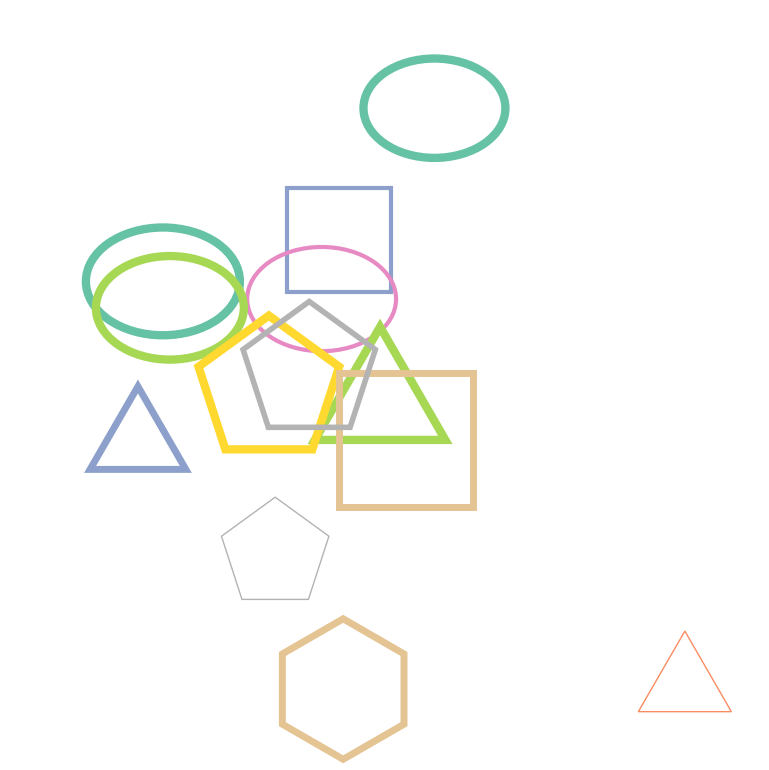[{"shape": "oval", "thickness": 3, "radius": 0.5, "center": [0.212, 0.635]}, {"shape": "oval", "thickness": 3, "radius": 0.46, "center": [0.564, 0.859]}, {"shape": "triangle", "thickness": 0.5, "radius": 0.35, "center": [0.889, 0.111]}, {"shape": "square", "thickness": 1.5, "radius": 0.34, "center": [0.44, 0.688]}, {"shape": "triangle", "thickness": 2.5, "radius": 0.36, "center": [0.179, 0.426]}, {"shape": "oval", "thickness": 1.5, "radius": 0.48, "center": [0.418, 0.612]}, {"shape": "triangle", "thickness": 3, "radius": 0.49, "center": [0.494, 0.478]}, {"shape": "oval", "thickness": 3, "radius": 0.48, "center": [0.221, 0.6]}, {"shape": "pentagon", "thickness": 3, "radius": 0.48, "center": [0.349, 0.494]}, {"shape": "hexagon", "thickness": 2.5, "radius": 0.46, "center": [0.446, 0.105]}, {"shape": "square", "thickness": 2.5, "radius": 0.44, "center": [0.528, 0.429]}, {"shape": "pentagon", "thickness": 2, "radius": 0.45, "center": [0.402, 0.518]}, {"shape": "pentagon", "thickness": 0.5, "radius": 0.37, "center": [0.357, 0.281]}]